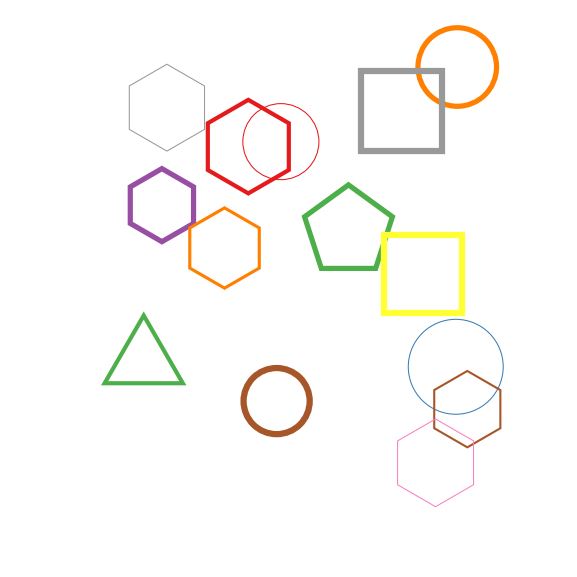[{"shape": "circle", "thickness": 0.5, "radius": 0.33, "center": [0.486, 0.754]}, {"shape": "hexagon", "thickness": 2, "radius": 0.4, "center": [0.43, 0.745]}, {"shape": "circle", "thickness": 0.5, "radius": 0.41, "center": [0.789, 0.364]}, {"shape": "pentagon", "thickness": 2.5, "radius": 0.4, "center": [0.603, 0.599]}, {"shape": "triangle", "thickness": 2, "radius": 0.39, "center": [0.249, 0.375]}, {"shape": "hexagon", "thickness": 2.5, "radius": 0.32, "center": [0.28, 0.644]}, {"shape": "hexagon", "thickness": 1.5, "radius": 0.35, "center": [0.389, 0.57]}, {"shape": "circle", "thickness": 2.5, "radius": 0.34, "center": [0.792, 0.883]}, {"shape": "square", "thickness": 3, "radius": 0.34, "center": [0.732, 0.525]}, {"shape": "circle", "thickness": 3, "radius": 0.29, "center": [0.479, 0.305]}, {"shape": "hexagon", "thickness": 1, "radius": 0.33, "center": [0.809, 0.291]}, {"shape": "hexagon", "thickness": 0.5, "radius": 0.38, "center": [0.754, 0.198]}, {"shape": "square", "thickness": 3, "radius": 0.35, "center": [0.695, 0.807]}, {"shape": "hexagon", "thickness": 0.5, "radius": 0.38, "center": [0.289, 0.813]}]